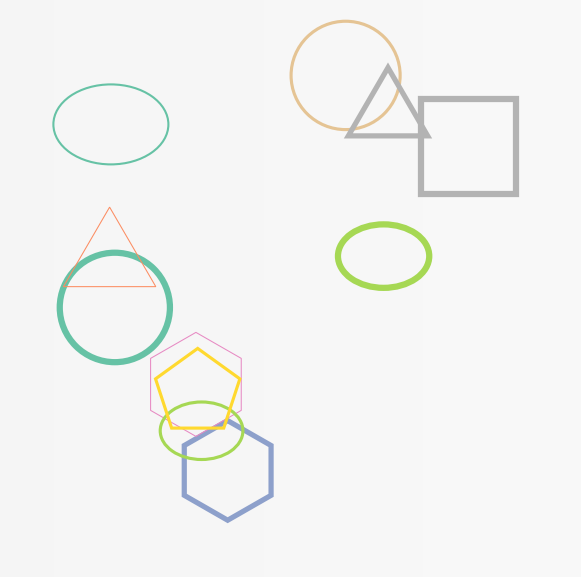[{"shape": "oval", "thickness": 1, "radius": 0.49, "center": [0.191, 0.784]}, {"shape": "circle", "thickness": 3, "radius": 0.47, "center": [0.198, 0.467]}, {"shape": "triangle", "thickness": 0.5, "radius": 0.46, "center": [0.189, 0.549]}, {"shape": "hexagon", "thickness": 2.5, "radius": 0.43, "center": [0.392, 0.185]}, {"shape": "hexagon", "thickness": 0.5, "radius": 0.45, "center": [0.337, 0.334]}, {"shape": "oval", "thickness": 3, "radius": 0.39, "center": [0.66, 0.556]}, {"shape": "oval", "thickness": 1.5, "radius": 0.36, "center": [0.347, 0.253]}, {"shape": "pentagon", "thickness": 1.5, "radius": 0.38, "center": [0.34, 0.32]}, {"shape": "circle", "thickness": 1.5, "radius": 0.47, "center": [0.595, 0.869]}, {"shape": "triangle", "thickness": 2.5, "radius": 0.39, "center": [0.668, 0.803]}, {"shape": "square", "thickness": 3, "radius": 0.41, "center": [0.806, 0.745]}]